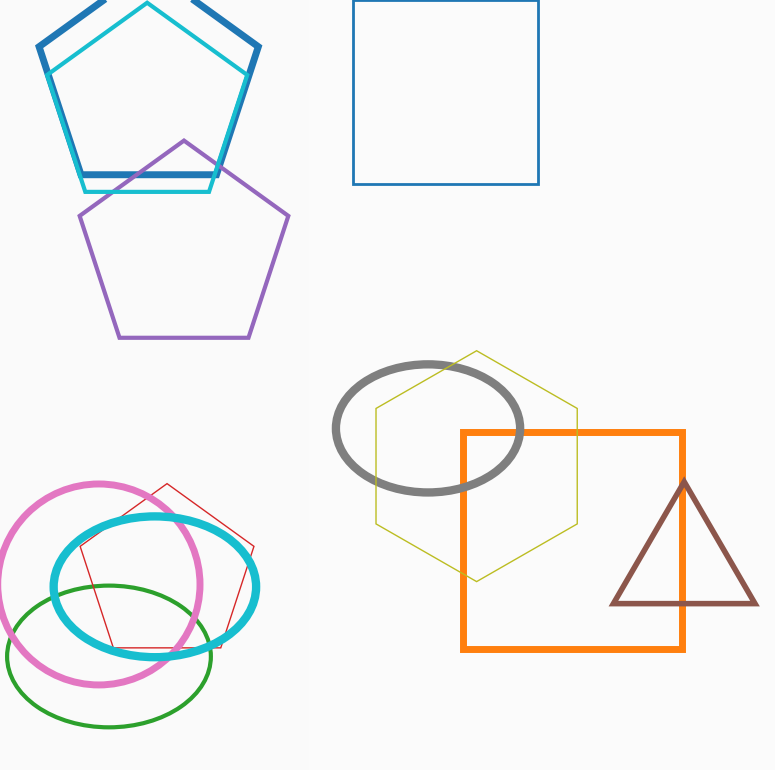[{"shape": "pentagon", "thickness": 2.5, "radius": 0.74, "center": [0.192, 0.893]}, {"shape": "square", "thickness": 1, "radius": 0.6, "center": [0.575, 0.881]}, {"shape": "square", "thickness": 2.5, "radius": 0.71, "center": [0.739, 0.299]}, {"shape": "oval", "thickness": 1.5, "radius": 0.66, "center": [0.141, 0.147]}, {"shape": "pentagon", "thickness": 0.5, "radius": 0.59, "center": [0.216, 0.254]}, {"shape": "pentagon", "thickness": 1.5, "radius": 0.71, "center": [0.237, 0.676]}, {"shape": "triangle", "thickness": 2, "radius": 0.53, "center": [0.883, 0.269]}, {"shape": "circle", "thickness": 2.5, "radius": 0.65, "center": [0.128, 0.241]}, {"shape": "oval", "thickness": 3, "radius": 0.59, "center": [0.552, 0.444]}, {"shape": "hexagon", "thickness": 0.5, "radius": 0.75, "center": [0.615, 0.395]}, {"shape": "pentagon", "thickness": 1.5, "radius": 0.68, "center": [0.19, 0.861]}, {"shape": "oval", "thickness": 3, "radius": 0.65, "center": [0.2, 0.238]}]